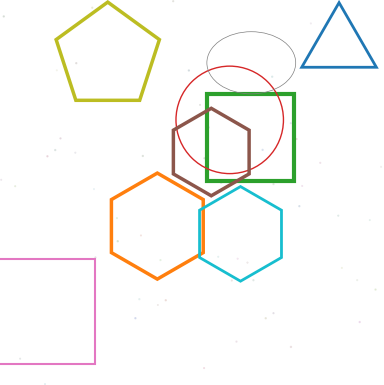[{"shape": "triangle", "thickness": 2, "radius": 0.56, "center": [0.881, 0.881]}, {"shape": "hexagon", "thickness": 2.5, "radius": 0.69, "center": [0.409, 0.413]}, {"shape": "square", "thickness": 3, "radius": 0.57, "center": [0.651, 0.642]}, {"shape": "circle", "thickness": 1, "radius": 0.7, "center": [0.597, 0.689]}, {"shape": "hexagon", "thickness": 2.5, "radius": 0.57, "center": [0.549, 0.605]}, {"shape": "square", "thickness": 1.5, "radius": 0.68, "center": [0.111, 0.191]}, {"shape": "oval", "thickness": 0.5, "radius": 0.58, "center": [0.653, 0.837]}, {"shape": "pentagon", "thickness": 2.5, "radius": 0.71, "center": [0.28, 0.854]}, {"shape": "hexagon", "thickness": 2, "radius": 0.61, "center": [0.625, 0.393]}]